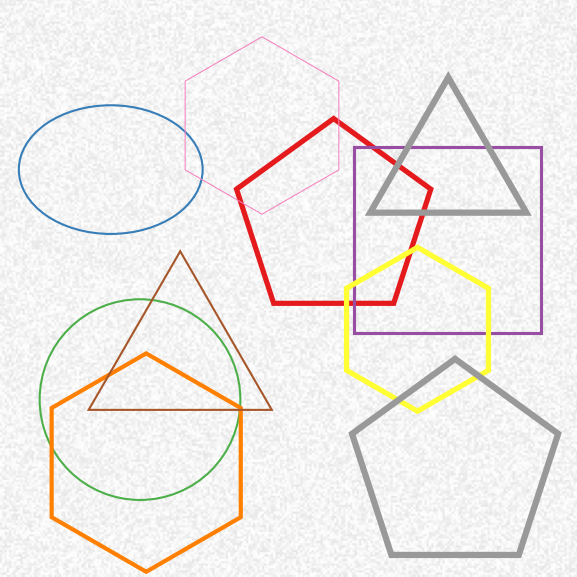[{"shape": "pentagon", "thickness": 2.5, "radius": 0.88, "center": [0.578, 0.617]}, {"shape": "oval", "thickness": 1, "radius": 0.8, "center": [0.192, 0.705]}, {"shape": "circle", "thickness": 1, "radius": 0.87, "center": [0.242, 0.307]}, {"shape": "square", "thickness": 1.5, "radius": 0.81, "center": [0.775, 0.584]}, {"shape": "hexagon", "thickness": 2, "radius": 0.95, "center": [0.253, 0.198]}, {"shape": "hexagon", "thickness": 2.5, "radius": 0.71, "center": [0.723, 0.429]}, {"shape": "triangle", "thickness": 1, "radius": 0.92, "center": [0.312, 0.381]}, {"shape": "hexagon", "thickness": 0.5, "radius": 0.77, "center": [0.454, 0.782]}, {"shape": "triangle", "thickness": 3, "radius": 0.78, "center": [0.776, 0.709]}, {"shape": "pentagon", "thickness": 3, "radius": 0.94, "center": [0.788, 0.19]}]